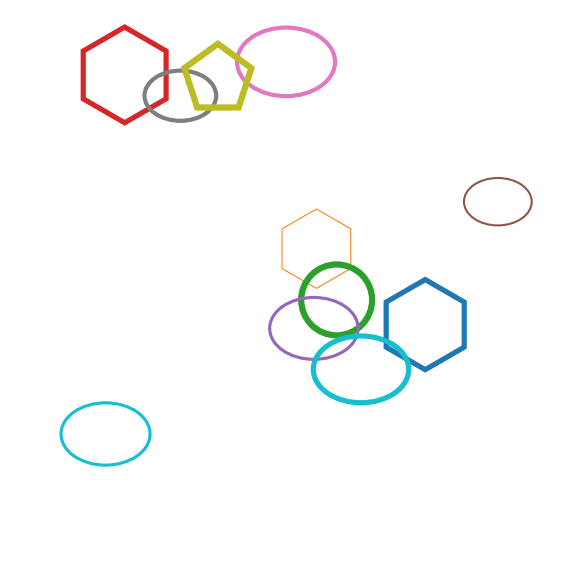[{"shape": "hexagon", "thickness": 2.5, "radius": 0.39, "center": [0.736, 0.437]}, {"shape": "hexagon", "thickness": 0.5, "radius": 0.34, "center": [0.548, 0.569]}, {"shape": "circle", "thickness": 3, "radius": 0.31, "center": [0.583, 0.48]}, {"shape": "hexagon", "thickness": 2.5, "radius": 0.41, "center": [0.216, 0.869]}, {"shape": "oval", "thickness": 1.5, "radius": 0.38, "center": [0.544, 0.43]}, {"shape": "oval", "thickness": 1, "radius": 0.29, "center": [0.862, 0.65]}, {"shape": "oval", "thickness": 2, "radius": 0.42, "center": [0.495, 0.892]}, {"shape": "oval", "thickness": 2, "radius": 0.31, "center": [0.312, 0.833]}, {"shape": "pentagon", "thickness": 3, "radius": 0.3, "center": [0.377, 0.862]}, {"shape": "oval", "thickness": 1.5, "radius": 0.39, "center": [0.183, 0.248]}, {"shape": "oval", "thickness": 2.5, "radius": 0.41, "center": [0.625, 0.36]}]